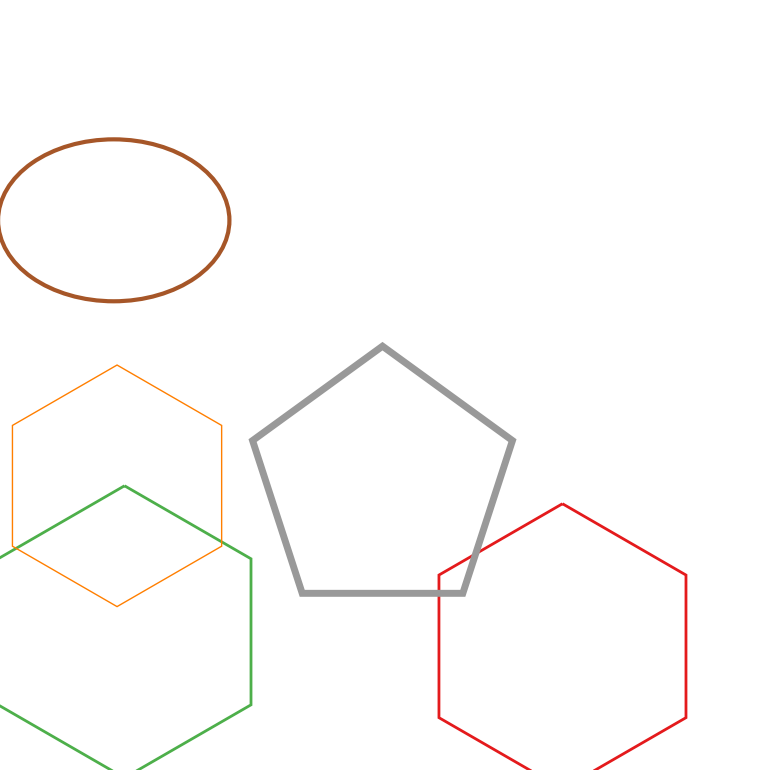[{"shape": "hexagon", "thickness": 1, "radius": 0.93, "center": [0.73, 0.161]}, {"shape": "hexagon", "thickness": 1, "radius": 0.95, "center": [0.162, 0.179]}, {"shape": "hexagon", "thickness": 0.5, "radius": 0.78, "center": [0.152, 0.369]}, {"shape": "oval", "thickness": 1.5, "radius": 0.75, "center": [0.148, 0.714]}, {"shape": "pentagon", "thickness": 2.5, "radius": 0.89, "center": [0.497, 0.373]}]